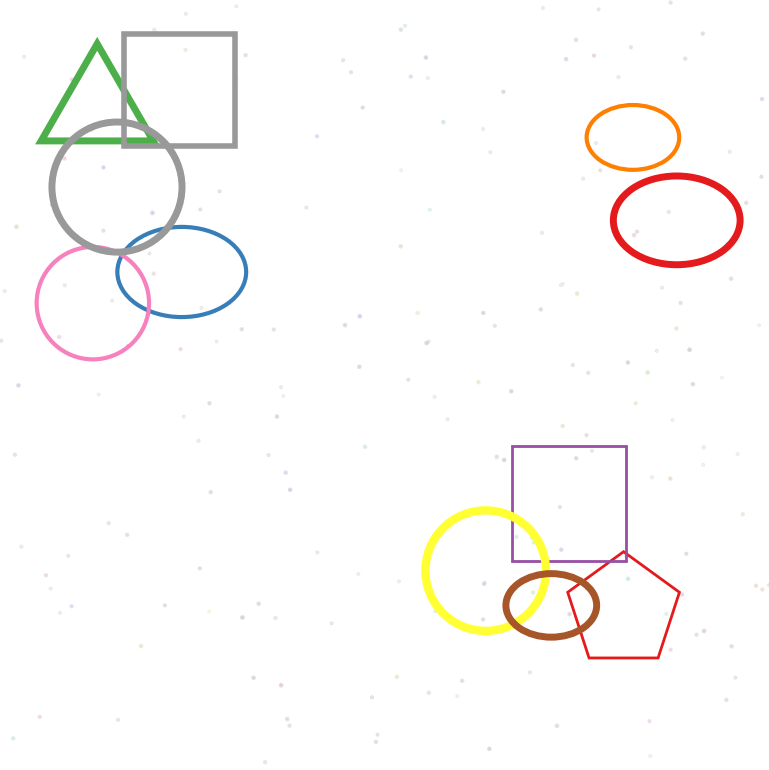[{"shape": "oval", "thickness": 2.5, "radius": 0.41, "center": [0.879, 0.714]}, {"shape": "pentagon", "thickness": 1, "radius": 0.38, "center": [0.81, 0.207]}, {"shape": "oval", "thickness": 1.5, "radius": 0.42, "center": [0.236, 0.647]}, {"shape": "triangle", "thickness": 2.5, "radius": 0.42, "center": [0.126, 0.859]}, {"shape": "square", "thickness": 1, "radius": 0.37, "center": [0.739, 0.346]}, {"shape": "oval", "thickness": 1.5, "radius": 0.3, "center": [0.822, 0.822]}, {"shape": "circle", "thickness": 3, "radius": 0.39, "center": [0.631, 0.259]}, {"shape": "oval", "thickness": 2.5, "radius": 0.29, "center": [0.716, 0.214]}, {"shape": "circle", "thickness": 1.5, "radius": 0.36, "center": [0.121, 0.606]}, {"shape": "square", "thickness": 2, "radius": 0.36, "center": [0.233, 0.883]}, {"shape": "circle", "thickness": 2.5, "radius": 0.42, "center": [0.152, 0.757]}]